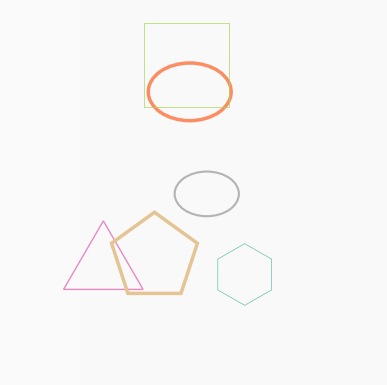[{"shape": "hexagon", "thickness": 0.5, "radius": 0.4, "center": [0.631, 0.287]}, {"shape": "oval", "thickness": 2.5, "radius": 0.53, "center": [0.49, 0.761]}, {"shape": "triangle", "thickness": 1, "radius": 0.59, "center": [0.267, 0.308]}, {"shape": "square", "thickness": 0.5, "radius": 0.55, "center": [0.481, 0.832]}, {"shape": "pentagon", "thickness": 2.5, "radius": 0.58, "center": [0.399, 0.332]}, {"shape": "oval", "thickness": 1.5, "radius": 0.41, "center": [0.534, 0.496]}]